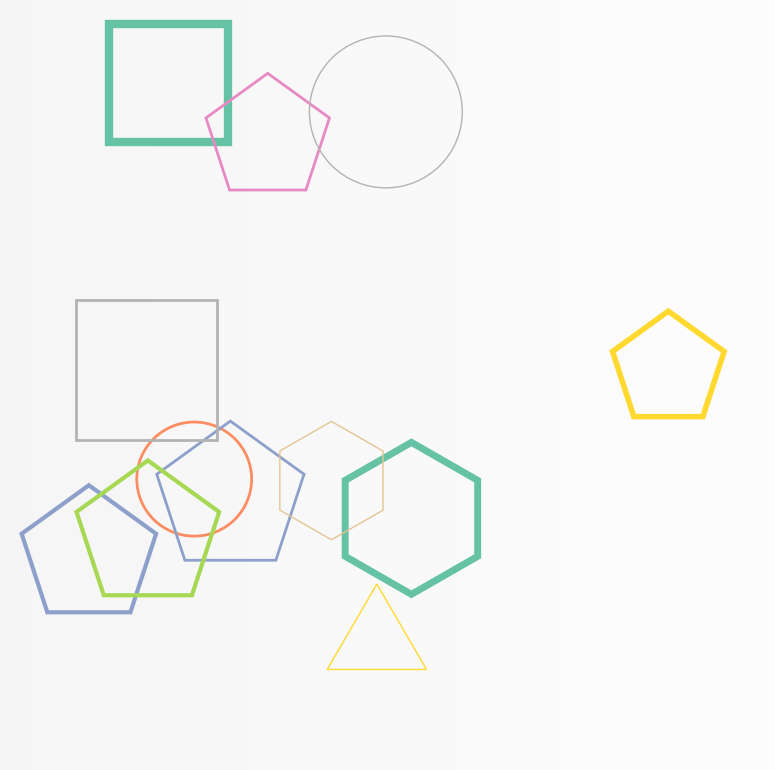[{"shape": "square", "thickness": 3, "radius": 0.38, "center": [0.217, 0.892]}, {"shape": "hexagon", "thickness": 2.5, "radius": 0.49, "center": [0.531, 0.327]}, {"shape": "circle", "thickness": 1, "radius": 0.37, "center": [0.251, 0.378]}, {"shape": "pentagon", "thickness": 1, "radius": 0.5, "center": [0.297, 0.353]}, {"shape": "pentagon", "thickness": 1.5, "radius": 0.46, "center": [0.115, 0.279]}, {"shape": "pentagon", "thickness": 1, "radius": 0.42, "center": [0.345, 0.821]}, {"shape": "pentagon", "thickness": 1.5, "radius": 0.48, "center": [0.191, 0.305]}, {"shape": "triangle", "thickness": 0.5, "radius": 0.37, "center": [0.486, 0.168]}, {"shape": "pentagon", "thickness": 2, "radius": 0.38, "center": [0.862, 0.52]}, {"shape": "hexagon", "thickness": 0.5, "radius": 0.38, "center": [0.428, 0.376]}, {"shape": "square", "thickness": 1, "radius": 0.46, "center": [0.189, 0.52]}, {"shape": "circle", "thickness": 0.5, "radius": 0.49, "center": [0.498, 0.855]}]